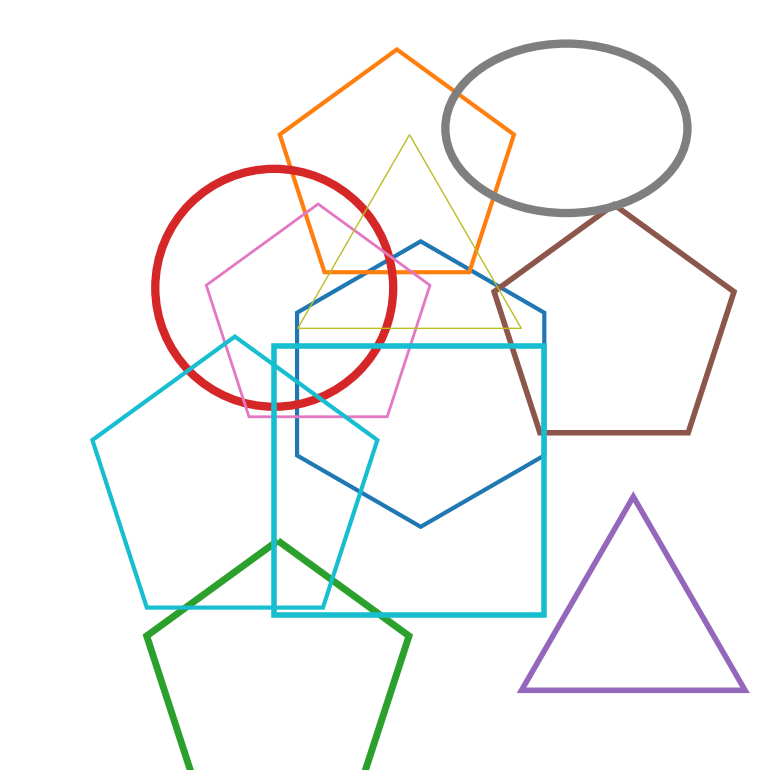[{"shape": "hexagon", "thickness": 1.5, "radius": 0.93, "center": [0.546, 0.501]}, {"shape": "pentagon", "thickness": 1.5, "radius": 0.8, "center": [0.515, 0.776]}, {"shape": "pentagon", "thickness": 2.5, "radius": 0.9, "center": [0.361, 0.119]}, {"shape": "circle", "thickness": 3, "radius": 0.77, "center": [0.356, 0.626]}, {"shape": "triangle", "thickness": 2, "radius": 0.84, "center": [0.822, 0.187]}, {"shape": "pentagon", "thickness": 2, "radius": 0.82, "center": [0.797, 0.57]}, {"shape": "pentagon", "thickness": 1, "radius": 0.76, "center": [0.413, 0.582]}, {"shape": "oval", "thickness": 3, "radius": 0.79, "center": [0.736, 0.833]}, {"shape": "triangle", "thickness": 0.5, "radius": 0.84, "center": [0.532, 0.657]}, {"shape": "pentagon", "thickness": 1.5, "radius": 0.97, "center": [0.305, 0.368]}, {"shape": "square", "thickness": 2, "radius": 0.88, "center": [0.531, 0.376]}]